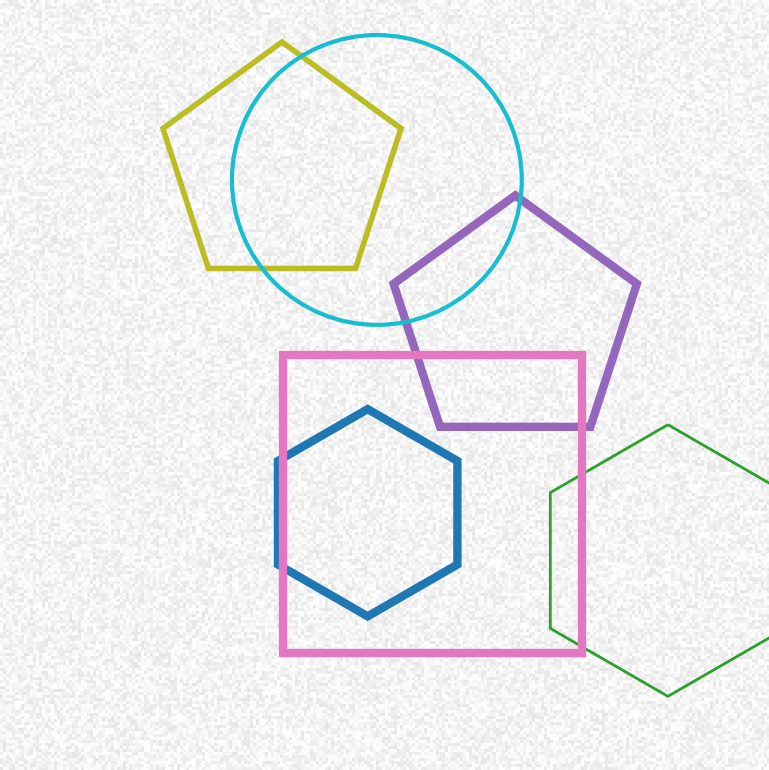[{"shape": "hexagon", "thickness": 3, "radius": 0.67, "center": [0.478, 0.334]}, {"shape": "hexagon", "thickness": 1, "radius": 0.88, "center": [0.867, 0.272]}, {"shape": "pentagon", "thickness": 3, "radius": 0.83, "center": [0.669, 0.58]}, {"shape": "square", "thickness": 3, "radius": 0.97, "center": [0.562, 0.346]}, {"shape": "pentagon", "thickness": 2, "radius": 0.81, "center": [0.366, 0.783]}, {"shape": "circle", "thickness": 1.5, "radius": 0.94, "center": [0.489, 0.766]}]